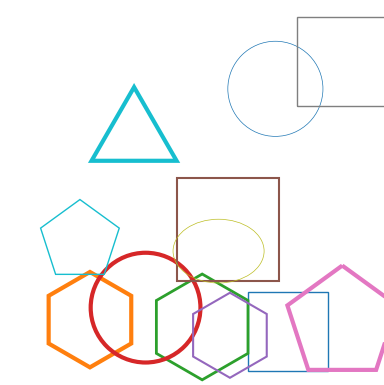[{"shape": "square", "thickness": 1, "radius": 0.51, "center": [0.748, 0.14]}, {"shape": "circle", "thickness": 0.5, "radius": 0.62, "center": [0.715, 0.769]}, {"shape": "hexagon", "thickness": 3, "radius": 0.62, "center": [0.234, 0.17]}, {"shape": "hexagon", "thickness": 2, "radius": 0.69, "center": [0.525, 0.151]}, {"shape": "circle", "thickness": 3, "radius": 0.71, "center": [0.378, 0.201]}, {"shape": "hexagon", "thickness": 1.5, "radius": 0.55, "center": [0.597, 0.129]}, {"shape": "square", "thickness": 1.5, "radius": 0.67, "center": [0.592, 0.403]}, {"shape": "pentagon", "thickness": 3, "radius": 0.75, "center": [0.889, 0.16]}, {"shape": "square", "thickness": 1, "radius": 0.58, "center": [0.887, 0.841]}, {"shape": "oval", "thickness": 0.5, "radius": 0.59, "center": [0.568, 0.348]}, {"shape": "pentagon", "thickness": 1, "radius": 0.54, "center": [0.208, 0.374]}, {"shape": "triangle", "thickness": 3, "radius": 0.64, "center": [0.348, 0.646]}]